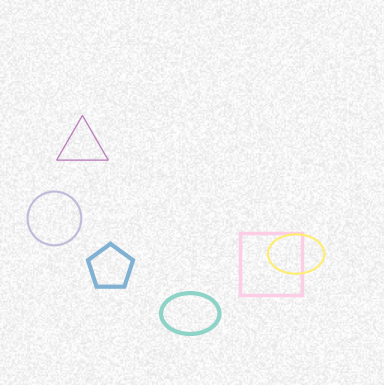[{"shape": "oval", "thickness": 3, "radius": 0.38, "center": [0.494, 0.186]}, {"shape": "circle", "thickness": 1.5, "radius": 0.35, "center": [0.141, 0.433]}, {"shape": "pentagon", "thickness": 3, "radius": 0.31, "center": [0.287, 0.305]}, {"shape": "square", "thickness": 2.5, "radius": 0.4, "center": [0.705, 0.315]}, {"shape": "triangle", "thickness": 1, "radius": 0.39, "center": [0.214, 0.623]}, {"shape": "oval", "thickness": 1.5, "radius": 0.37, "center": [0.769, 0.34]}]